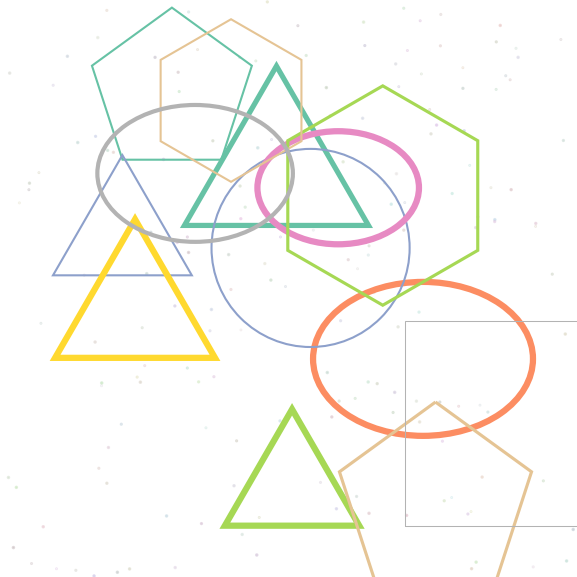[{"shape": "pentagon", "thickness": 1, "radius": 0.73, "center": [0.298, 0.84]}, {"shape": "triangle", "thickness": 2.5, "radius": 0.92, "center": [0.479, 0.701]}, {"shape": "oval", "thickness": 3, "radius": 0.95, "center": [0.733, 0.378]}, {"shape": "circle", "thickness": 1, "radius": 0.86, "center": [0.538, 0.57]}, {"shape": "triangle", "thickness": 1, "radius": 0.69, "center": [0.212, 0.592]}, {"shape": "oval", "thickness": 3, "radius": 0.7, "center": [0.586, 0.674]}, {"shape": "hexagon", "thickness": 1.5, "radius": 0.95, "center": [0.663, 0.661]}, {"shape": "triangle", "thickness": 3, "radius": 0.67, "center": [0.506, 0.156]}, {"shape": "triangle", "thickness": 3, "radius": 0.8, "center": [0.234, 0.459]}, {"shape": "pentagon", "thickness": 1.5, "radius": 0.87, "center": [0.754, 0.128]}, {"shape": "hexagon", "thickness": 1, "radius": 0.7, "center": [0.4, 0.825]}, {"shape": "oval", "thickness": 2, "radius": 0.85, "center": [0.338, 0.699]}, {"shape": "square", "thickness": 0.5, "radius": 0.89, "center": [0.878, 0.266]}]